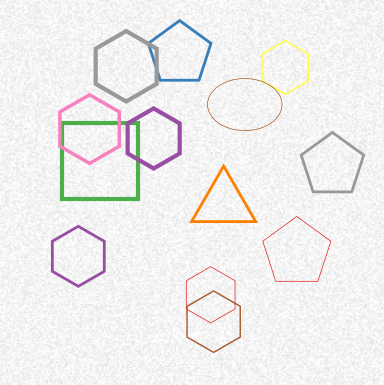[{"shape": "hexagon", "thickness": 0.5, "radius": 0.37, "center": [0.547, 0.234]}, {"shape": "pentagon", "thickness": 0.5, "radius": 0.47, "center": [0.771, 0.345]}, {"shape": "pentagon", "thickness": 2, "radius": 0.43, "center": [0.467, 0.861]}, {"shape": "square", "thickness": 3, "radius": 0.49, "center": [0.259, 0.581]}, {"shape": "hexagon", "thickness": 3, "radius": 0.39, "center": [0.399, 0.64]}, {"shape": "hexagon", "thickness": 2, "radius": 0.39, "center": [0.203, 0.334]}, {"shape": "triangle", "thickness": 2, "radius": 0.48, "center": [0.581, 0.472]}, {"shape": "hexagon", "thickness": 1, "radius": 0.35, "center": [0.741, 0.825]}, {"shape": "oval", "thickness": 0.5, "radius": 0.48, "center": [0.636, 0.728]}, {"shape": "hexagon", "thickness": 1, "radius": 0.4, "center": [0.555, 0.164]}, {"shape": "hexagon", "thickness": 2.5, "radius": 0.45, "center": [0.233, 0.665]}, {"shape": "hexagon", "thickness": 3, "radius": 0.46, "center": [0.328, 0.828]}, {"shape": "pentagon", "thickness": 2, "radius": 0.43, "center": [0.863, 0.571]}]